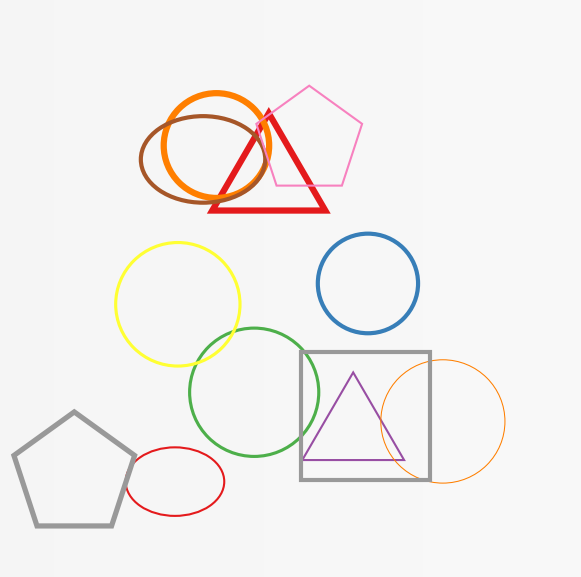[{"shape": "oval", "thickness": 1, "radius": 0.42, "center": [0.301, 0.165]}, {"shape": "triangle", "thickness": 3, "radius": 0.56, "center": [0.462, 0.691]}, {"shape": "circle", "thickness": 2, "radius": 0.43, "center": [0.633, 0.508]}, {"shape": "circle", "thickness": 1.5, "radius": 0.56, "center": [0.437, 0.32]}, {"shape": "triangle", "thickness": 1, "radius": 0.51, "center": [0.608, 0.253]}, {"shape": "circle", "thickness": 0.5, "radius": 0.53, "center": [0.762, 0.269]}, {"shape": "circle", "thickness": 3, "radius": 0.45, "center": [0.372, 0.747]}, {"shape": "circle", "thickness": 1.5, "radius": 0.53, "center": [0.306, 0.472]}, {"shape": "oval", "thickness": 2, "radius": 0.54, "center": [0.349, 0.723]}, {"shape": "pentagon", "thickness": 1, "radius": 0.48, "center": [0.532, 0.755]}, {"shape": "pentagon", "thickness": 2.5, "radius": 0.55, "center": [0.128, 0.177]}, {"shape": "square", "thickness": 2, "radius": 0.55, "center": [0.628, 0.278]}]